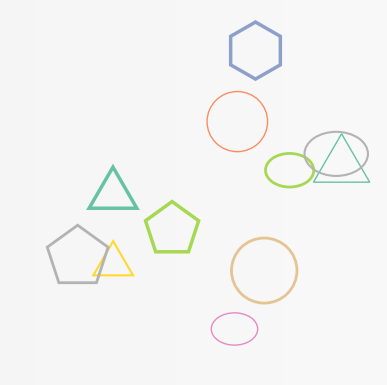[{"shape": "triangle", "thickness": 1, "radius": 0.42, "center": [0.881, 0.569]}, {"shape": "triangle", "thickness": 2.5, "radius": 0.36, "center": [0.292, 0.495]}, {"shape": "circle", "thickness": 1, "radius": 0.39, "center": [0.612, 0.684]}, {"shape": "hexagon", "thickness": 2.5, "radius": 0.37, "center": [0.659, 0.869]}, {"shape": "oval", "thickness": 1, "radius": 0.3, "center": [0.605, 0.145]}, {"shape": "pentagon", "thickness": 2.5, "radius": 0.36, "center": [0.444, 0.404]}, {"shape": "oval", "thickness": 2, "radius": 0.31, "center": [0.747, 0.558]}, {"shape": "triangle", "thickness": 1.5, "radius": 0.3, "center": [0.292, 0.314]}, {"shape": "circle", "thickness": 2, "radius": 0.42, "center": [0.682, 0.297]}, {"shape": "oval", "thickness": 1.5, "radius": 0.41, "center": [0.868, 0.6]}, {"shape": "pentagon", "thickness": 2, "radius": 0.41, "center": [0.2, 0.332]}]